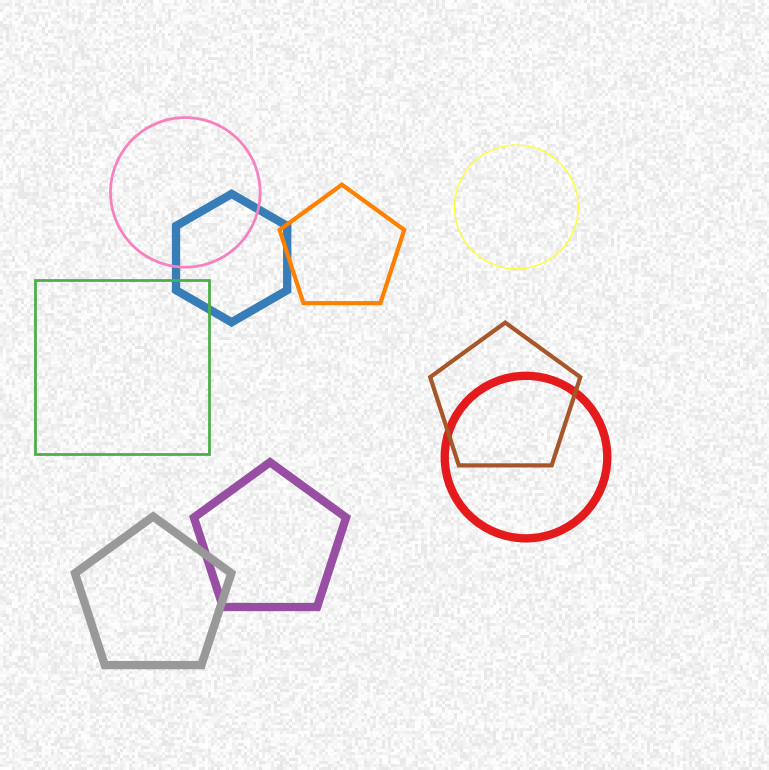[{"shape": "circle", "thickness": 3, "radius": 0.53, "center": [0.683, 0.406]}, {"shape": "hexagon", "thickness": 3, "radius": 0.42, "center": [0.301, 0.665]}, {"shape": "square", "thickness": 1, "radius": 0.56, "center": [0.158, 0.524]}, {"shape": "pentagon", "thickness": 3, "radius": 0.52, "center": [0.351, 0.296]}, {"shape": "pentagon", "thickness": 1.5, "radius": 0.43, "center": [0.444, 0.675]}, {"shape": "circle", "thickness": 0.5, "radius": 0.4, "center": [0.671, 0.731]}, {"shape": "pentagon", "thickness": 1.5, "radius": 0.51, "center": [0.656, 0.479]}, {"shape": "circle", "thickness": 1, "radius": 0.49, "center": [0.241, 0.75]}, {"shape": "pentagon", "thickness": 3, "radius": 0.53, "center": [0.199, 0.223]}]